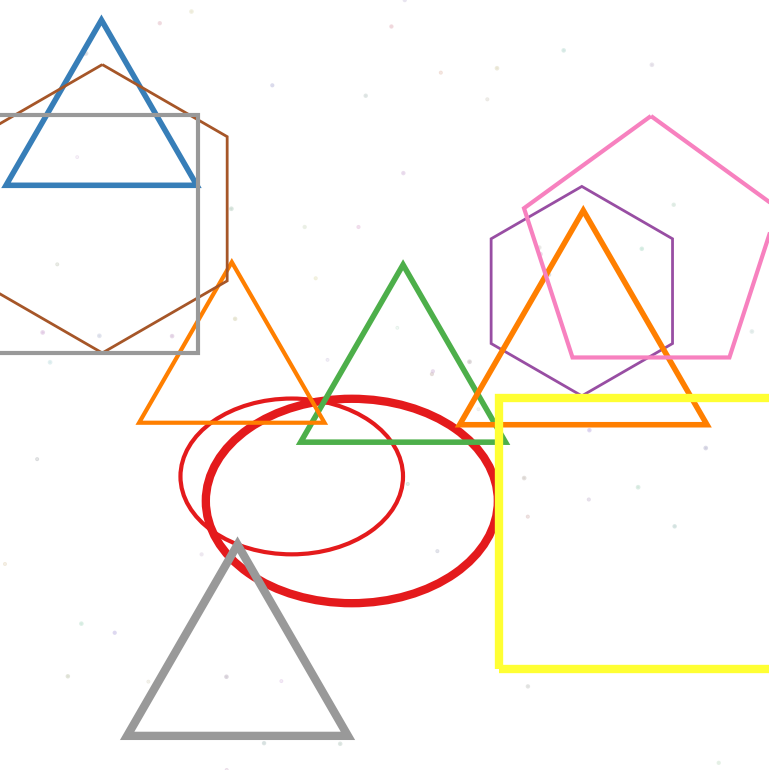[{"shape": "oval", "thickness": 3, "radius": 0.95, "center": [0.457, 0.349]}, {"shape": "oval", "thickness": 1.5, "radius": 0.72, "center": [0.379, 0.381]}, {"shape": "triangle", "thickness": 2, "radius": 0.72, "center": [0.132, 0.831]}, {"shape": "triangle", "thickness": 2, "radius": 0.77, "center": [0.523, 0.503]}, {"shape": "hexagon", "thickness": 1, "radius": 0.68, "center": [0.756, 0.622]}, {"shape": "triangle", "thickness": 2, "radius": 0.93, "center": [0.758, 0.541]}, {"shape": "triangle", "thickness": 1.5, "radius": 0.7, "center": [0.301, 0.521]}, {"shape": "square", "thickness": 3, "radius": 0.88, "center": [0.825, 0.307]}, {"shape": "hexagon", "thickness": 1, "radius": 0.94, "center": [0.133, 0.729]}, {"shape": "pentagon", "thickness": 1.5, "radius": 0.87, "center": [0.845, 0.676]}, {"shape": "triangle", "thickness": 3, "radius": 0.83, "center": [0.308, 0.127]}, {"shape": "square", "thickness": 1.5, "radius": 0.77, "center": [0.104, 0.696]}]